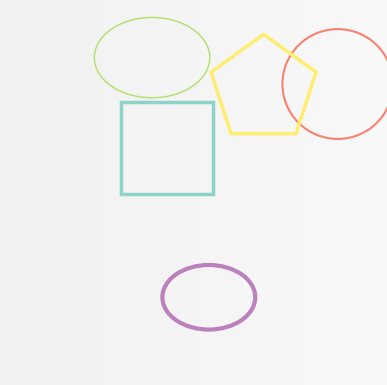[{"shape": "square", "thickness": 2.5, "radius": 0.59, "center": [0.43, 0.615]}, {"shape": "circle", "thickness": 1.5, "radius": 0.71, "center": [0.872, 0.782]}, {"shape": "oval", "thickness": 1, "radius": 0.74, "center": [0.392, 0.85]}, {"shape": "oval", "thickness": 3, "radius": 0.6, "center": [0.539, 0.228]}, {"shape": "pentagon", "thickness": 2.5, "radius": 0.71, "center": [0.68, 0.768]}]